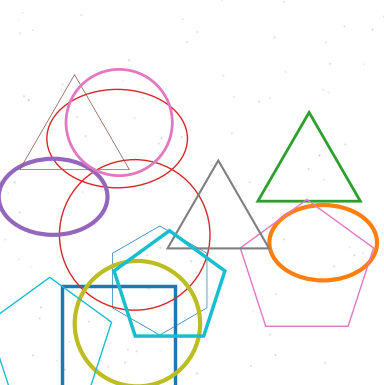[{"shape": "square", "thickness": 2.5, "radius": 0.73, "center": [0.308, 0.111]}, {"shape": "hexagon", "thickness": 0.5, "radius": 0.71, "center": [0.415, 0.271]}, {"shape": "oval", "thickness": 3, "radius": 0.7, "center": [0.84, 0.37]}, {"shape": "triangle", "thickness": 2, "radius": 0.77, "center": [0.803, 0.554]}, {"shape": "circle", "thickness": 1, "radius": 0.98, "center": [0.35, 0.39]}, {"shape": "oval", "thickness": 1, "radius": 0.91, "center": [0.304, 0.64]}, {"shape": "oval", "thickness": 3, "radius": 0.71, "center": [0.138, 0.489]}, {"shape": "triangle", "thickness": 0.5, "radius": 0.82, "center": [0.194, 0.642]}, {"shape": "pentagon", "thickness": 1, "radius": 0.91, "center": [0.797, 0.3]}, {"shape": "circle", "thickness": 2, "radius": 0.69, "center": [0.31, 0.682]}, {"shape": "triangle", "thickness": 1.5, "radius": 0.76, "center": [0.567, 0.431]}, {"shape": "circle", "thickness": 3, "radius": 0.81, "center": [0.357, 0.159]}, {"shape": "pentagon", "thickness": 2.5, "radius": 0.76, "center": [0.44, 0.25]}, {"shape": "pentagon", "thickness": 1, "radius": 0.84, "center": [0.129, 0.111]}]